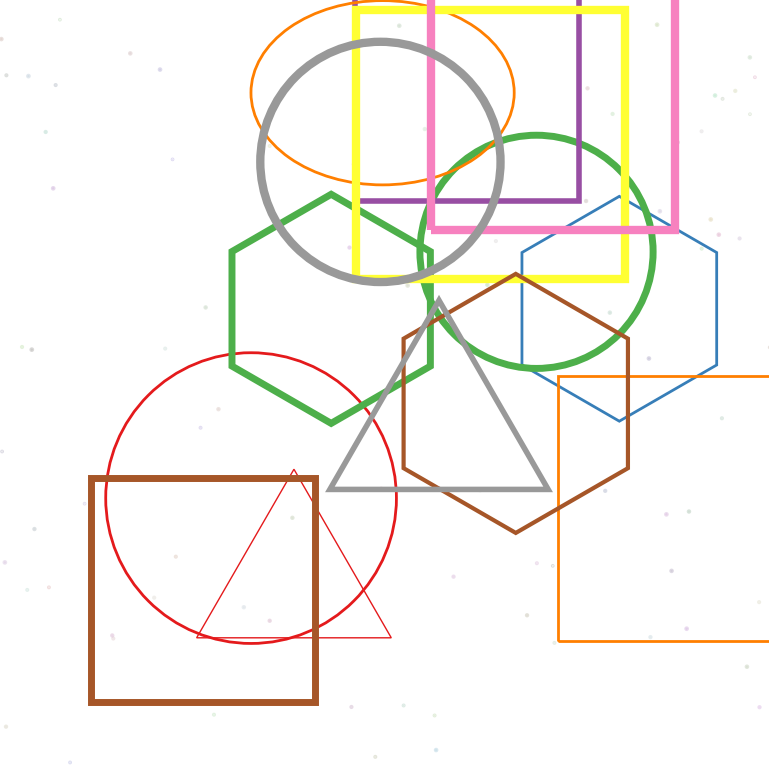[{"shape": "triangle", "thickness": 0.5, "radius": 0.73, "center": [0.382, 0.245]}, {"shape": "circle", "thickness": 1, "radius": 0.94, "center": [0.326, 0.353]}, {"shape": "hexagon", "thickness": 1, "radius": 0.73, "center": [0.804, 0.599]}, {"shape": "circle", "thickness": 2.5, "radius": 0.76, "center": [0.697, 0.673]}, {"shape": "hexagon", "thickness": 2.5, "radius": 0.74, "center": [0.43, 0.599]}, {"shape": "square", "thickness": 2, "radius": 0.73, "center": [0.607, 0.885]}, {"shape": "oval", "thickness": 1, "radius": 0.85, "center": [0.497, 0.88]}, {"shape": "square", "thickness": 1, "radius": 0.86, "center": [0.897, 0.34]}, {"shape": "square", "thickness": 3, "radius": 0.87, "center": [0.637, 0.812]}, {"shape": "square", "thickness": 2.5, "radius": 0.73, "center": [0.264, 0.234]}, {"shape": "hexagon", "thickness": 1.5, "radius": 0.84, "center": [0.67, 0.476]}, {"shape": "square", "thickness": 3, "radius": 0.79, "center": [0.718, 0.86]}, {"shape": "triangle", "thickness": 2, "radius": 0.82, "center": [0.57, 0.446]}, {"shape": "circle", "thickness": 3, "radius": 0.78, "center": [0.494, 0.79]}]